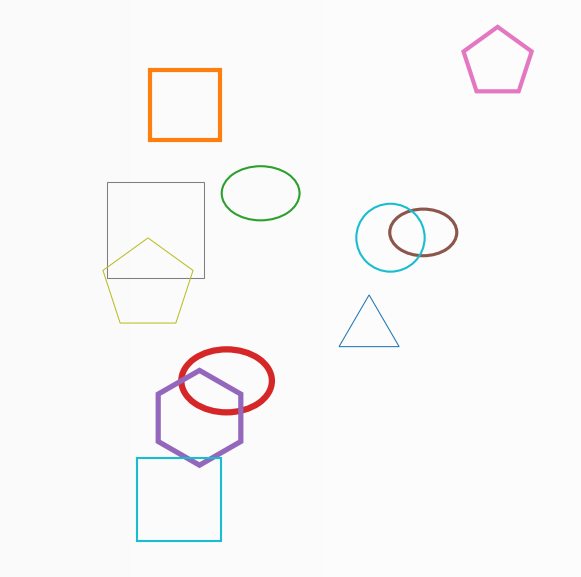[{"shape": "triangle", "thickness": 0.5, "radius": 0.3, "center": [0.635, 0.429]}, {"shape": "square", "thickness": 2, "radius": 0.3, "center": [0.318, 0.817]}, {"shape": "oval", "thickness": 1, "radius": 0.33, "center": [0.448, 0.664]}, {"shape": "oval", "thickness": 3, "radius": 0.39, "center": [0.39, 0.34]}, {"shape": "hexagon", "thickness": 2.5, "radius": 0.41, "center": [0.343, 0.276]}, {"shape": "oval", "thickness": 1.5, "radius": 0.29, "center": [0.728, 0.597]}, {"shape": "pentagon", "thickness": 2, "radius": 0.31, "center": [0.856, 0.891]}, {"shape": "square", "thickness": 0.5, "radius": 0.42, "center": [0.268, 0.601]}, {"shape": "pentagon", "thickness": 0.5, "radius": 0.41, "center": [0.255, 0.506]}, {"shape": "square", "thickness": 1, "radius": 0.36, "center": [0.308, 0.134]}, {"shape": "circle", "thickness": 1, "radius": 0.29, "center": [0.672, 0.588]}]